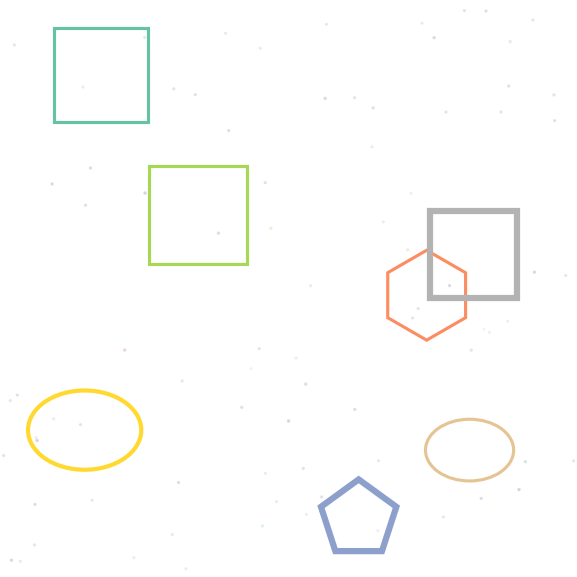[{"shape": "square", "thickness": 1.5, "radius": 0.41, "center": [0.174, 0.87]}, {"shape": "hexagon", "thickness": 1.5, "radius": 0.39, "center": [0.739, 0.488]}, {"shape": "pentagon", "thickness": 3, "radius": 0.34, "center": [0.621, 0.1]}, {"shape": "square", "thickness": 1.5, "radius": 0.42, "center": [0.342, 0.627]}, {"shape": "oval", "thickness": 2, "radius": 0.49, "center": [0.147, 0.254]}, {"shape": "oval", "thickness": 1.5, "radius": 0.38, "center": [0.813, 0.22]}, {"shape": "square", "thickness": 3, "radius": 0.38, "center": [0.82, 0.558]}]